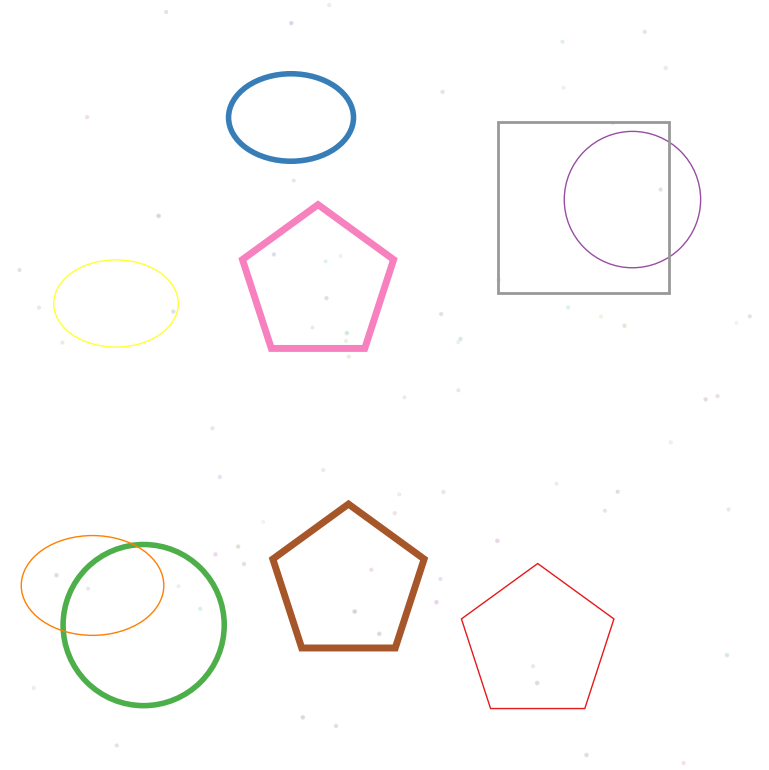[{"shape": "pentagon", "thickness": 0.5, "radius": 0.52, "center": [0.698, 0.164]}, {"shape": "oval", "thickness": 2, "radius": 0.41, "center": [0.378, 0.847]}, {"shape": "circle", "thickness": 2, "radius": 0.52, "center": [0.187, 0.188]}, {"shape": "circle", "thickness": 0.5, "radius": 0.44, "center": [0.821, 0.741]}, {"shape": "oval", "thickness": 0.5, "radius": 0.46, "center": [0.12, 0.24]}, {"shape": "oval", "thickness": 0.5, "radius": 0.4, "center": [0.151, 0.606]}, {"shape": "pentagon", "thickness": 2.5, "radius": 0.52, "center": [0.453, 0.242]}, {"shape": "pentagon", "thickness": 2.5, "radius": 0.52, "center": [0.413, 0.631]}, {"shape": "square", "thickness": 1, "radius": 0.55, "center": [0.758, 0.731]}]